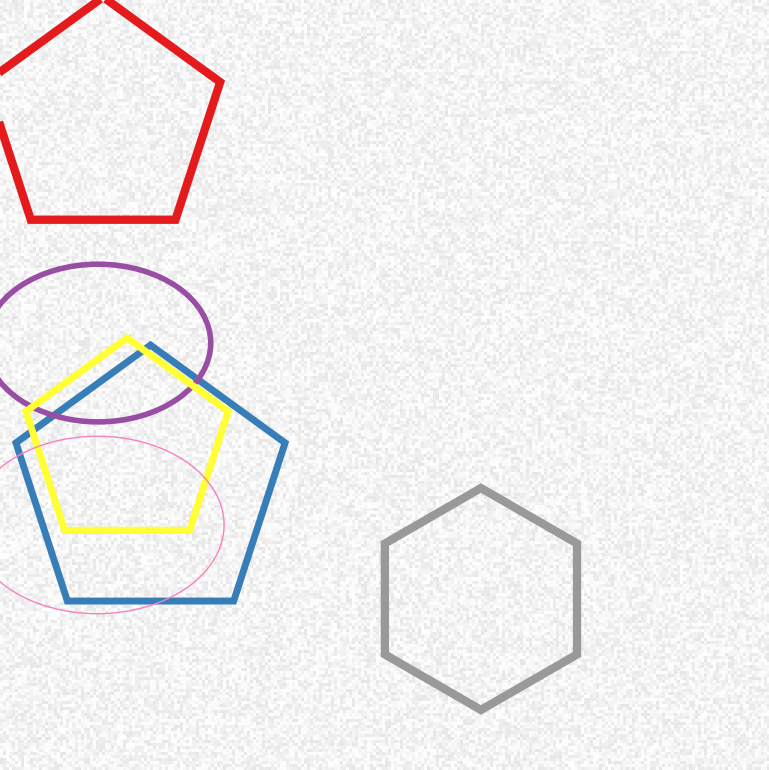[{"shape": "pentagon", "thickness": 3, "radius": 0.8, "center": [0.134, 0.844]}, {"shape": "pentagon", "thickness": 2.5, "radius": 0.92, "center": [0.195, 0.368]}, {"shape": "oval", "thickness": 2, "radius": 0.73, "center": [0.127, 0.554]}, {"shape": "pentagon", "thickness": 2.5, "radius": 0.69, "center": [0.165, 0.423]}, {"shape": "oval", "thickness": 0.5, "radius": 0.82, "center": [0.126, 0.318]}, {"shape": "hexagon", "thickness": 3, "radius": 0.72, "center": [0.625, 0.222]}]